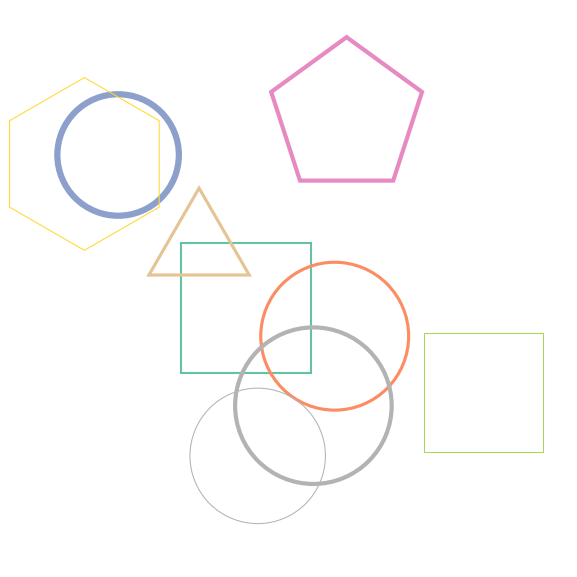[{"shape": "square", "thickness": 1, "radius": 0.56, "center": [0.426, 0.466]}, {"shape": "circle", "thickness": 1.5, "radius": 0.64, "center": [0.58, 0.417]}, {"shape": "circle", "thickness": 3, "radius": 0.53, "center": [0.205, 0.731]}, {"shape": "pentagon", "thickness": 2, "radius": 0.69, "center": [0.6, 0.797]}, {"shape": "square", "thickness": 0.5, "radius": 0.52, "center": [0.837, 0.32]}, {"shape": "hexagon", "thickness": 0.5, "radius": 0.75, "center": [0.146, 0.715]}, {"shape": "triangle", "thickness": 1.5, "radius": 0.5, "center": [0.345, 0.573]}, {"shape": "circle", "thickness": 0.5, "radius": 0.59, "center": [0.446, 0.21]}, {"shape": "circle", "thickness": 2, "radius": 0.68, "center": [0.543, 0.297]}]